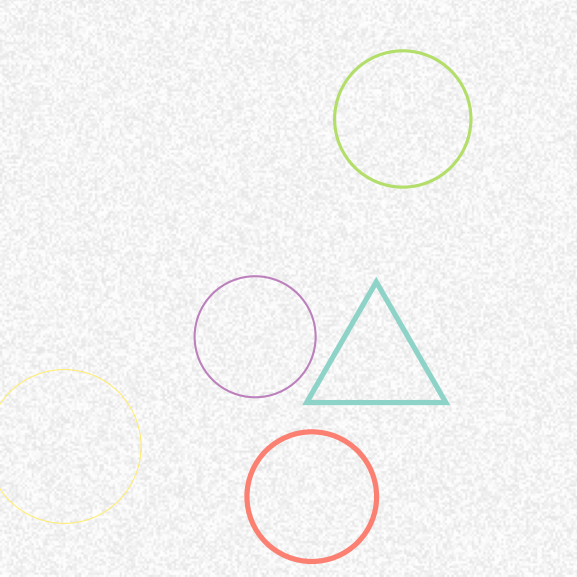[{"shape": "triangle", "thickness": 2.5, "radius": 0.7, "center": [0.652, 0.372]}, {"shape": "circle", "thickness": 2.5, "radius": 0.56, "center": [0.54, 0.139]}, {"shape": "circle", "thickness": 1.5, "radius": 0.59, "center": [0.697, 0.793]}, {"shape": "circle", "thickness": 1, "radius": 0.52, "center": [0.442, 0.416]}, {"shape": "circle", "thickness": 0.5, "radius": 0.67, "center": [0.111, 0.226]}]